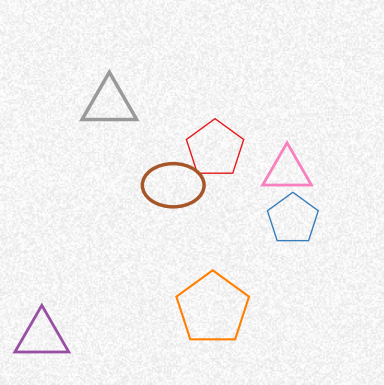[{"shape": "pentagon", "thickness": 1, "radius": 0.39, "center": [0.559, 0.613]}, {"shape": "pentagon", "thickness": 1, "radius": 0.35, "center": [0.761, 0.431]}, {"shape": "triangle", "thickness": 2, "radius": 0.4, "center": [0.109, 0.126]}, {"shape": "pentagon", "thickness": 1.5, "radius": 0.5, "center": [0.552, 0.199]}, {"shape": "oval", "thickness": 2.5, "radius": 0.4, "center": [0.45, 0.519]}, {"shape": "triangle", "thickness": 2, "radius": 0.37, "center": [0.746, 0.556]}, {"shape": "triangle", "thickness": 2.5, "radius": 0.41, "center": [0.284, 0.731]}]